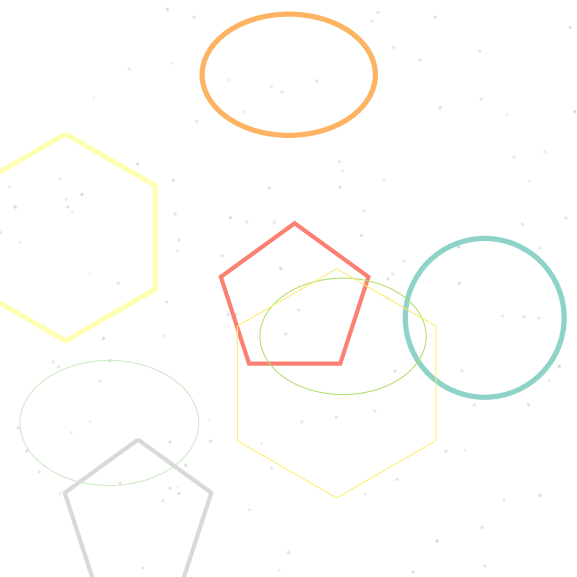[{"shape": "circle", "thickness": 2.5, "radius": 0.69, "center": [0.839, 0.449]}, {"shape": "hexagon", "thickness": 2.5, "radius": 0.9, "center": [0.114, 0.588]}, {"shape": "pentagon", "thickness": 2, "radius": 0.67, "center": [0.51, 0.478]}, {"shape": "oval", "thickness": 2.5, "radius": 0.75, "center": [0.5, 0.87]}, {"shape": "oval", "thickness": 0.5, "radius": 0.72, "center": [0.594, 0.417]}, {"shape": "pentagon", "thickness": 2, "radius": 0.67, "center": [0.239, 0.105]}, {"shape": "oval", "thickness": 0.5, "radius": 0.77, "center": [0.189, 0.267]}, {"shape": "hexagon", "thickness": 0.5, "radius": 0.99, "center": [0.583, 0.335]}]